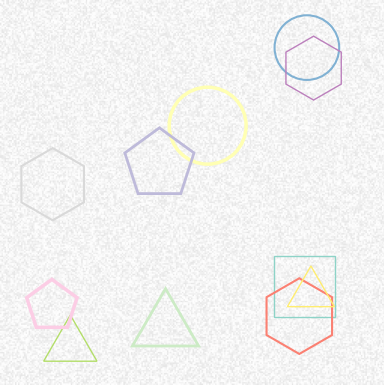[{"shape": "square", "thickness": 1, "radius": 0.39, "center": [0.791, 0.256]}, {"shape": "circle", "thickness": 2.5, "radius": 0.5, "center": [0.539, 0.674]}, {"shape": "pentagon", "thickness": 2, "radius": 0.47, "center": [0.414, 0.574]}, {"shape": "hexagon", "thickness": 1.5, "radius": 0.49, "center": [0.777, 0.179]}, {"shape": "circle", "thickness": 1.5, "radius": 0.42, "center": [0.797, 0.876]}, {"shape": "triangle", "thickness": 1, "radius": 0.4, "center": [0.183, 0.102]}, {"shape": "pentagon", "thickness": 2.5, "radius": 0.34, "center": [0.135, 0.205]}, {"shape": "hexagon", "thickness": 1.5, "radius": 0.47, "center": [0.137, 0.522]}, {"shape": "hexagon", "thickness": 1, "radius": 0.41, "center": [0.815, 0.823]}, {"shape": "triangle", "thickness": 2, "radius": 0.5, "center": [0.43, 0.151]}, {"shape": "triangle", "thickness": 1, "radius": 0.35, "center": [0.808, 0.239]}]